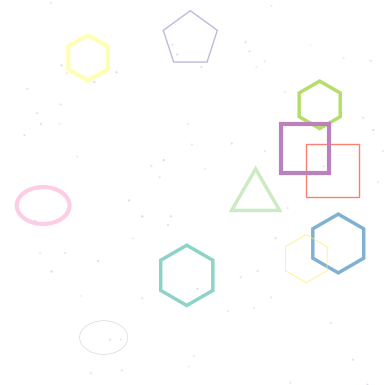[{"shape": "hexagon", "thickness": 2.5, "radius": 0.39, "center": [0.485, 0.285]}, {"shape": "hexagon", "thickness": 3, "radius": 0.3, "center": [0.229, 0.85]}, {"shape": "pentagon", "thickness": 1, "radius": 0.37, "center": [0.494, 0.898]}, {"shape": "square", "thickness": 1, "radius": 0.35, "center": [0.864, 0.557]}, {"shape": "hexagon", "thickness": 2.5, "radius": 0.38, "center": [0.879, 0.368]}, {"shape": "hexagon", "thickness": 2.5, "radius": 0.31, "center": [0.83, 0.728]}, {"shape": "oval", "thickness": 3, "radius": 0.34, "center": [0.112, 0.466]}, {"shape": "oval", "thickness": 0.5, "radius": 0.31, "center": [0.269, 0.123]}, {"shape": "square", "thickness": 3, "radius": 0.31, "center": [0.792, 0.614]}, {"shape": "triangle", "thickness": 2.5, "radius": 0.36, "center": [0.664, 0.489]}, {"shape": "hexagon", "thickness": 0.5, "radius": 0.31, "center": [0.795, 0.328]}]